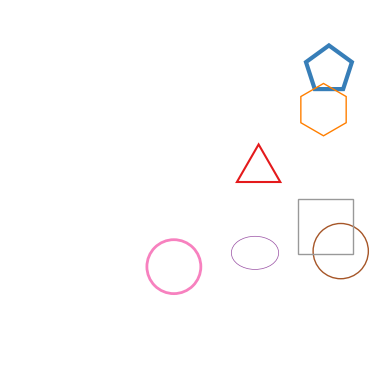[{"shape": "triangle", "thickness": 1.5, "radius": 0.33, "center": [0.672, 0.56]}, {"shape": "pentagon", "thickness": 3, "radius": 0.31, "center": [0.854, 0.819]}, {"shape": "oval", "thickness": 0.5, "radius": 0.31, "center": [0.662, 0.343]}, {"shape": "hexagon", "thickness": 1, "radius": 0.34, "center": [0.84, 0.715]}, {"shape": "circle", "thickness": 1, "radius": 0.36, "center": [0.885, 0.348]}, {"shape": "circle", "thickness": 2, "radius": 0.35, "center": [0.452, 0.307]}, {"shape": "square", "thickness": 1, "radius": 0.36, "center": [0.844, 0.412]}]